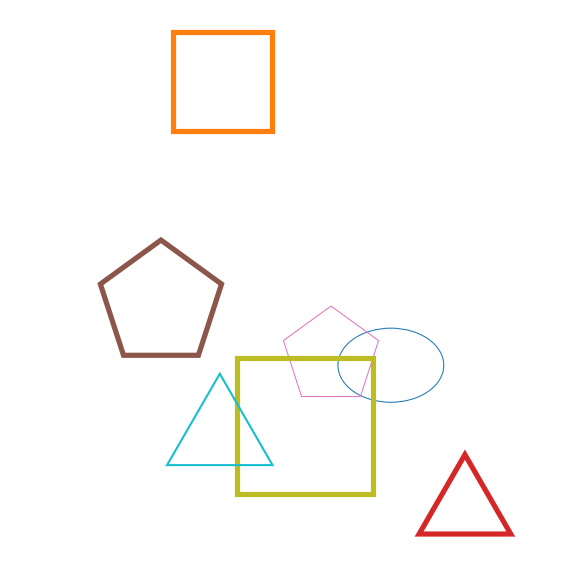[{"shape": "oval", "thickness": 0.5, "radius": 0.46, "center": [0.677, 0.367]}, {"shape": "square", "thickness": 2.5, "radius": 0.43, "center": [0.386, 0.858]}, {"shape": "triangle", "thickness": 2.5, "radius": 0.46, "center": [0.805, 0.12]}, {"shape": "pentagon", "thickness": 2.5, "radius": 0.55, "center": [0.279, 0.473]}, {"shape": "pentagon", "thickness": 0.5, "radius": 0.43, "center": [0.573, 0.383]}, {"shape": "square", "thickness": 2.5, "radius": 0.59, "center": [0.528, 0.262]}, {"shape": "triangle", "thickness": 1, "radius": 0.53, "center": [0.381, 0.246]}]